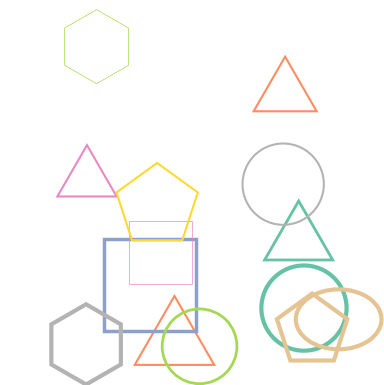[{"shape": "triangle", "thickness": 2, "radius": 0.51, "center": [0.776, 0.376]}, {"shape": "circle", "thickness": 3, "radius": 0.55, "center": [0.79, 0.2]}, {"shape": "triangle", "thickness": 1.5, "radius": 0.6, "center": [0.453, 0.112]}, {"shape": "triangle", "thickness": 1.5, "radius": 0.47, "center": [0.741, 0.758]}, {"shape": "square", "thickness": 2.5, "radius": 0.6, "center": [0.39, 0.26]}, {"shape": "triangle", "thickness": 1.5, "radius": 0.44, "center": [0.226, 0.534]}, {"shape": "square", "thickness": 0.5, "radius": 0.41, "center": [0.418, 0.344]}, {"shape": "hexagon", "thickness": 0.5, "radius": 0.48, "center": [0.251, 0.879]}, {"shape": "circle", "thickness": 2, "radius": 0.49, "center": [0.518, 0.1]}, {"shape": "pentagon", "thickness": 1.5, "radius": 0.56, "center": [0.408, 0.466]}, {"shape": "oval", "thickness": 3, "radius": 0.56, "center": [0.88, 0.171]}, {"shape": "pentagon", "thickness": 3, "radius": 0.48, "center": [0.811, 0.141]}, {"shape": "circle", "thickness": 1.5, "radius": 0.53, "center": [0.736, 0.522]}, {"shape": "hexagon", "thickness": 3, "radius": 0.52, "center": [0.224, 0.105]}]